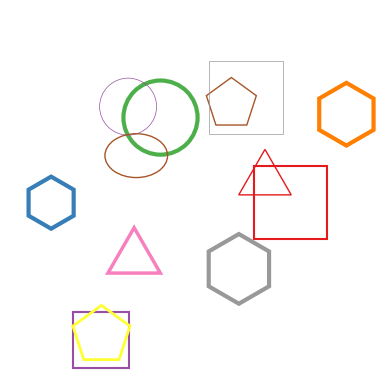[{"shape": "square", "thickness": 1.5, "radius": 0.47, "center": [0.754, 0.473]}, {"shape": "triangle", "thickness": 1, "radius": 0.39, "center": [0.688, 0.533]}, {"shape": "hexagon", "thickness": 3, "radius": 0.34, "center": [0.133, 0.474]}, {"shape": "circle", "thickness": 3, "radius": 0.48, "center": [0.417, 0.695]}, {"shape": "circle", "thickness": 0.5, "radius": 0.37, "center": [0.333, 0.723]}, {"shape": "square", "thickness": 1.5, "radius": 0.36, "center": [0.262, 0.118]}, {"shape": "hexagon", "thickness": 3, "radius": 0.41, "center": [0.9, 0.703]}, {"shape": "pentagon", "thickness": 2, "radius": 0.39, "center": [0.263, 0.129]}, {"shape": "oval", "thickness": 1, "radius": 0.41, "center": [0.354, 0.596]}, {"shape": "pentagon", "thickness": 1, "radius": 0.34, "center": [0.601, 0.73]}, {"shape": "triangle", "thickness": 2.5, "radius": 0.39, "center": [0.348, 0.33]}, {"shape": "hexagon", "thickness": 3, "radius": 0.45, "center": [0.62, 0.302]}, {"shape": "square", "thickness": 0.5, "radius": 0.47, "center": [0.639, 0.748]}]